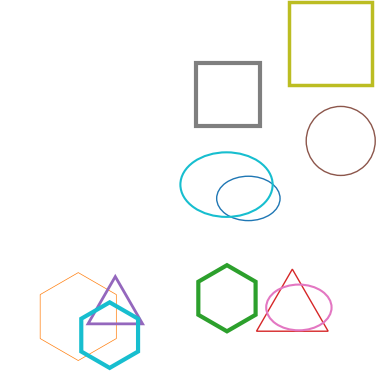[{"shape": "oval", "thickness": 1, "radius": 0.41, "center": [0.645, 0.485]}, {"shape": "hexagon", "thickness": 0.5, "radius": 0.57, "center": [0.203, 0.178]}, {"shape": "hexagon", "thickness": 3, "radius": 0.43, "center": [0.59, 0.225]}, {"shape": "triangle", "thickness": 1, "radius": 0.54, "center": [0.759, 0.193]}, {"shape": "triangle", "thickness": 2, "radius": 0.41, "center": [0.299, 0.2]}, {"shape": "circle", "thickness": 1, "radius": 0.45, "center": [0.885, 0.634]}, {"shape": "oval", "thickness": 1.5, "radius": 0.42, "center": [0.776, 0.201]}, {"shape": "square", "thickness": 3, "radius": 0.41, "center": [0.592, 0.754]}, {"shape": "square", "thickness": 2.5, "radius": 0.54, "center": [0.859, 0.887]}, {"shape": "oval", "thickness": 1.5, "radius": 0.6, "center": [0.588, 0.52]}, {"shape": "hexagon", "thickness": 3, "radius": 0.43, "center": [0.285, 0.13]}]